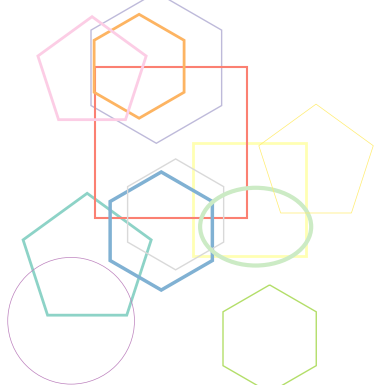[{"shape": "pentagon", "thickness": 2, "radius": 0.87, "center": [0.226, 0.323]}, {"shape": "square", "thickness": 2, "radius": 0.74, "center": [0.647, 0.482]}, {"shape": "hexagon", "thickness": 1, "radius": 0.98, "center": [0.406, 0.824]}, {"shape": "square", "thickness": 1.5, "radius": 0.98, "center": [0.444, 0.63]}, {"shape": "hexagon", "thickness": 2.5, "radius": 0.77, "center": [0.419, 0.4]}, {"shape": "hexagon", "thickness": 2, "radius": 0.67, "center": [0.361, 0.828]}, {"shape": "hexagon", "thickness": 1, "radius": 0.7, "center": [0.7, 0.12]}, {"shape": "pentagon", "thickness": 2, "radius": 0.74, "center": [0.239, 0.809]}, {"shape": "hexagon", "thickness": 1, "radius": 0.72, "center": [0.456, 0.443]}, {"shape": "circle", "thickness": 0.5, "radius": 0.82, "center": [0.185, 0.167]}, {"shape": "oval", "thickness": 3, "radius": 0.72, "center": [0.664, 0.411]}, {"shape": "pentagon", "thickness": 0.5, "radius": 0.78, "center": [0.821, 0.573]}]